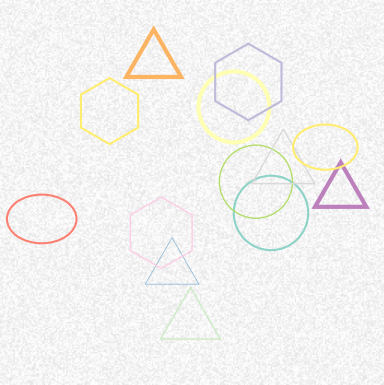[{"shape": "circle", "thickness": 1.5, "radius": 0.48, "center": [0.704, 0.447]}, {"shape": "circle", "thickness": 3, "radius": 0.46, "center": [0.608, 0.722]}, {"shape": "hexagon", "thickness": 1.5, "radius": 0.5, "center": [0.645, 0.787]}, {"shape": "oval", "thickness": 1.5, "radius": 0.45, "center": [0.108, 0.431]}, {"shape": "triangle", "thickness": 0.5, "radius": 0.4, "center": [0.447, 0.302]}, {"shape": "triangle", "thickness": 3, "radius": 0.41, "center": [0.399, 0.841]}, {"shape": "circle", "thickness": 1, "radius": 0.47, "center": [0.665, 0.528]}, {"shape": "hexagon", "thickness": 1, "radius": 0.46, "center": [0.419, 0.395]}, {"shape": "triangle", "thickness": 1, "radius": 0.47, "center": [0.736, 0.57]}, {"shape": "triangle", "thickness": 3, "radius": 0.38, "center": [0.885, 0.501]}, {"shape": "triangle", "thickness": 1, "radius": 0.45, "center": [0.495, 0.164]}, {"shape": "oval", "thickness": 1.5, "radius": 0.42, "center": [0.845, 0.618]}, {"shape": "hexagon", "thickness": 1.5, "radius": 0.43, "center": [0.285, 0.711]}]